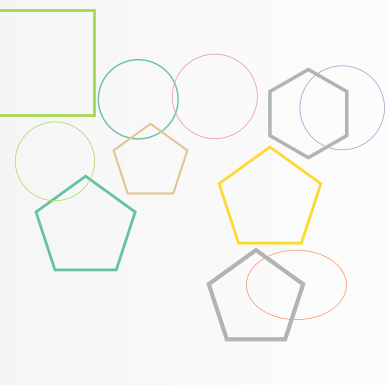[{"shape": "circle", "thickness": 1, "radius": 0.51, "center": [0.357, 0.742]}, {"shape": "pentagon", "thickness": 2, "radius": 0.67, "center": [0.221, 0.408]}, {"shape": "oval", "thickness": 0.5, "radius": 0.65, "center": [0.765, 0.26]}, {"shape": "circle", "thickness": 0.5, "radius": 0.55, "center": [0.883, 0.72]}, {"shape": "circle", "thickness": 0.5, "radius": 0.55, "center": [0.554, 0.75]}, {"shape": "square", "thickness": 2, "radius": 0.68, "center": [0.105, 0.837]}, {"shape": "circle", "thickness": 0.5, "radius": 0.51, "center": [0.142, 0.581]}, {"shape": "pentagon", "thickness": 2, "radius": 0.69, "center": [0.697, 0.48]}, {"shape": "pentagon", "thickness": 1.5, "radius": 0.5, "center": [0.388, 0.578]}, {"shape": "pentagon", "thickness": 3, "radius": 0.64, "center": [0.661, 0.222]}, {"shape": "hexagon", "thickness": 2.5, "radius": 0.57, "center": [0.796, 0.705]}]